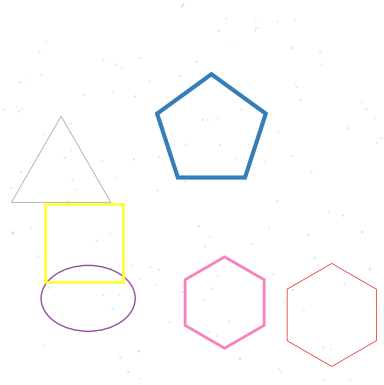[{"shape": "hexagon", "thickness": 0.5, "radius": 0.67, "center": [0.862, 0.182]}, {"shape": "pentagon", "thickness": 3, "radius": 0.74, "center": [0.549, 0.659]}, {"shape": "oval", "thickness": 1, "radius": 0.61, "center": [0.229, 0.225]}, {"shape": "square", "thickness": 2, "radius": 0.5, "center": [0.218, 0.369]}, {"shape": "hexagon", "thickness": 2, "radius": 0.59, "center": [0.583, 0.214]}, {"shape": "triangle", "thickness": 0.5, "radius": 0.75, "center": [0.159, 0.549]}]